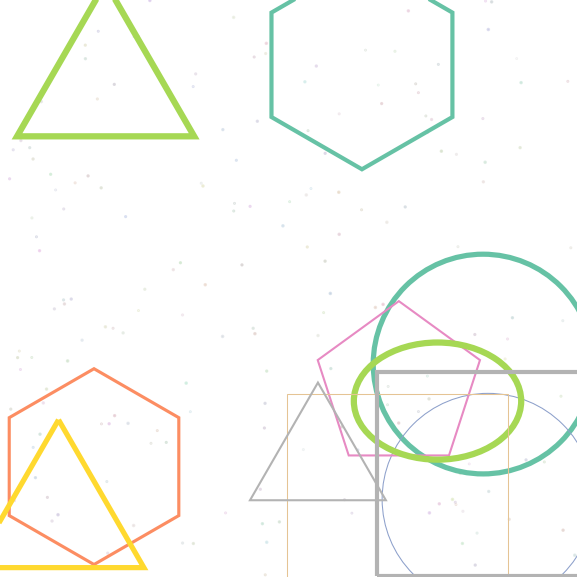[{"shape": "hexagon", "thickness": 2, "radius": 0.9, "center": [0.627, 0.887]}, {"shape": "circle", "thickness": 2.5, "radius": 0.95, "center": [0.836, 0.369]}, {"shape": "hexagon", "thickness": 1.5, "radius": 0.85, "center": [0.163, 0.191]}, {"shape": "circle", "thickness": 0.5, "radius": 0.92, "center": [0.845, 0.135]}, {"shape": "pentagon", "thickness": 1, "radius": 0.74, "center": [0.691, 0.33]}, {"shape": "triangle", "thickness": 3, "radius": 0.89, "center": [0.183, 0.852]}, {"shape": "oval", "thickness": 3, "radius": 0.72, "center": [0.758, 0.305]}, {"shape": "triangle", "thickness": 2.5, "radius": 0.85, "center": [0.101, 0.102]}, {"shape": "square", "thickness": 0.5, "radius": 0.96, "center": [0.688, 0.126]}, {"shape": "triangle", "thickness": 1, "radius": 0.68, "center": [0.551, 0.201]}, {"shape": "square", "thickness": 2, "radius": 0.88, "center": [0.829, 0.178]}]